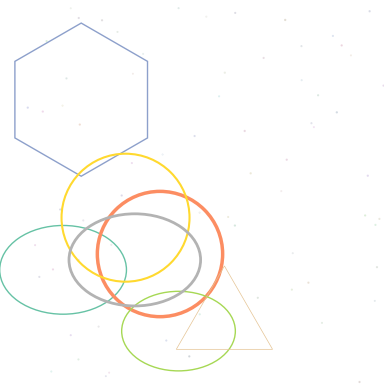[{"shape": "oval", "thickness": 1, "radius": 0.82, "center": [0.164, 0.299]}, {"shape": "circle", "thickness": 2.5, "radius": 0.81, "center": [0.416, 0.34]}, {"shape": "hexagon", "thickness": 1, "radius": 0.99, "center": [0.211, 0.741]}, {"shape": "oval", "thickness": 1, "radius": 0.74, "center": [0.464, 0.14]}, {"shape": "circle", "thickness": 1.5, "radius": 0.83, "center": [0.326, 0.435]}, {"shape": "triangle", "thickness": 0.5, "radius": 0.72, "center": [0.583, 0.165]}, {"shape": "oval", "thickness": 2, "radius": 0.85, "center": [0.35, 0.325]}]